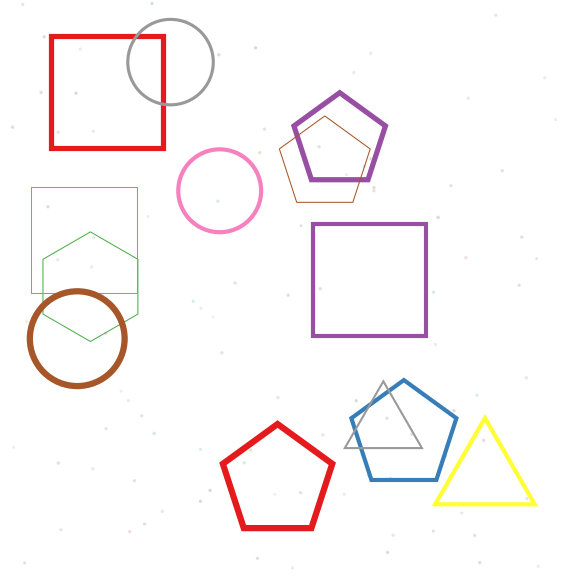[{"shape": "square", "thickness": 2.5, "radius": 0.49, "center": [0.185, 0.84]}, {"shape": "pentagon", "thickness": 3, "radius": 0.5, "center": [0.481, 0.165]}, {"shape": "pentagon", "thickness": 2, "radius": 0.48, "center": [0.699, 0.245]}, {"shape": "hexagon", "thickness": 0.5, "radius": 0.47, "center": [0.157, 0.503]}, {"shape": "pentagon", "thickness": 2.5, "radius": 0.42, "center": [0.588, 0.755]}, {"shape": "square", "thickness": 2, "radius": 0.49, "center": [0.639, 0.514]}, {"shape": "square", "thickness": 0.5, "radius": 0.46, "center": [0.145, 0.583]}, {"shape": "triangle", "thickness": 2, "radius": 0.5, "center": [0.84, 0.176]}, {"shape": "circle", "thickness": 3, "radius": 0.41, "center": [0.134, 0.413]}, {"shape": "pentagon", "thickness": 0.5, "radius": 0.41, "center": [0.562, 0.716]}, {"shape": "circle", "thickness": 2, "radius": 0.36, "center": [0.38, 0.669]}, {"shape": "triangle", "thickness": 1, "radius": 0.39, "center": [0.664, 0.262]}, {"shape": "circle", "thickness": 1.5, "radius": 0.37, "center": [0.295, 0.892]}]